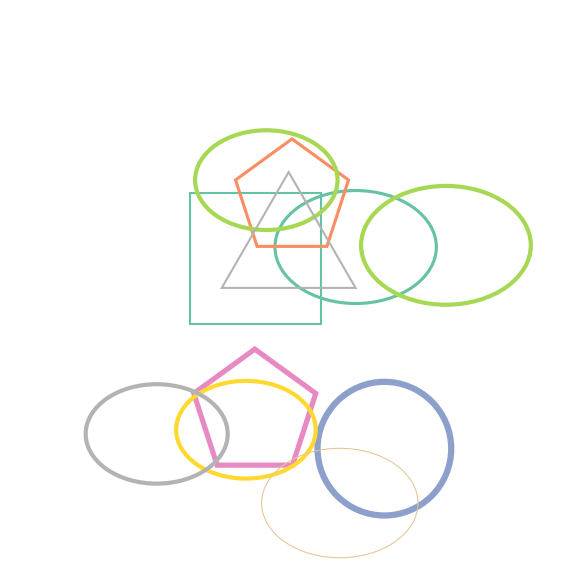[{"shape": "square", "thickness": 1, "radius": 0.57, "center": [0.442, 0.551]}, {"shape": "oval", "thickness": 1.5, "radius": 0.7, "center": [0.616, 0.571]}, {"shape": "pentagon", "thickness": 1.5, "radius": 0.51, "center": [0.506, 0.656]}, {"shape": "circle", "thickness": 3, "radius": 0.58, "center": [0.666, 0.222]}, {"shape": "pentagon", "thickness": 2.5, "radius": 0.56, "center": [0.441, 0.284]}, {"shape": "oval", "thickness": 2, "radius": 0.73, "center": [0.772, 0.574]}, {"shape": "oval", "thickness": 2, "radius": 0.62, "center": [0.461, 0.687]}, {"shape": "oval", "thickness": 2, "radius": 0.6, "center": [0.426, 0.255]}, {"shape": "oval", "thickness": 0.5, "radius": 0.68, "center": [0.588, 0.128]}, {"shape": "triangle", "thickness": 1, "radius": 0.67, "center": [0.5, 0.567]}, {"shape": "oval", "thickness": 2, "radius": 0.61, "center": [0.271, 0.248]}]